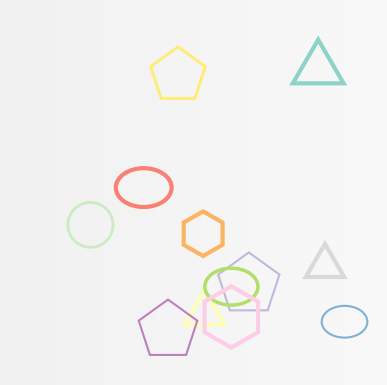[{"shape": "triangle", "thickness": 3, "radius": 0.38, "center": [0.821, 0.821]}, {"shape": "triangle", "thickness": 2.5, "radius": 0.3, "center": [0.528, 0.186]}, {"shape": "pentagon", "thickness": 1.5, "radius": 0.42, "center": [0.642, 0.261]}, {"shape": "oval", "thickness": 3, "radius": 0.36, "center": [0.371, 0.513]}, {"shape": "oval", "thickness": 1.5, "radius": 0.29, "center": [0.889, 0.164]}, {"shape": "hexagon", "thickness": 3, "radius": 0.29, "center": [0.524, 0.393]}, {"shape": "oval", "thickness": 2.5, "radius": 0.34, "center": [0.597, 0.255]}, {"shape": "hexagon", "thickness": 3, "radius": 0.4, "center": [0.597, 0.177]}, {"shape": "triangle", "thickness": 3, "radius": 0.29, "center": [0.839, 0.309]}, {"shape": "pentagon", "thickness": 1.5, "radius": 0.4, "center": [0.434, 0.142]}, {"shape": "circle", "thickness": 2, "radius": 0.29, "center": [0.234, 0.416]}, {"shape": "pentagon", "thickness": 2, "radius": 0.37, "center": [0.459, 0.804]}]